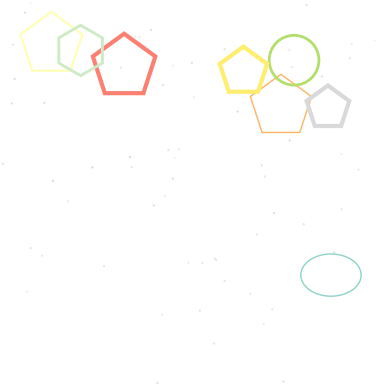[{"shape": "oval", "thickness": 1, "radius": 0.39, "center": [0.86, 0.286]}, {"shape": "pentagon", "thickness": 1.5, "radius": 0.42, "center": [0.134, 0.885]}, {"shape": "pentagon", "thickness": 3, "radius": 0.43, "center": [0.322, 0.827]}, {"shape": "pentagon", "thickness": 1, "radius": 0.42, "center": [0.73, 0.724]}, {"shape": "circle", "thickness": 2, "radius": 0.32, "center": [0.764, 0.844]}, {"shape": "pentagon", "thickness": 3, "radius": 0.29, "center": [0.852, 0.72]}, {"shape": "hexagon", "thickness": 2, "radius": 0.33, "center": [0.209, 0.869]}, {"shape": "pentagon", "thickness": 3, "radius": 0.32, "center": [0.632, 0.814]}]